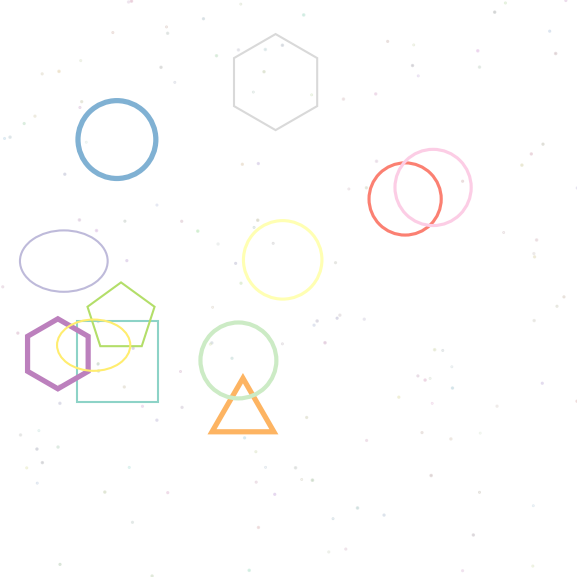[{"shape": "square", "thickness": 1, "radius": 0.35, "center": [0.204, 0.373]}, {"shape": "circle", "thickness": 1.5, "radius": 0.34, "center": [0.49, 0.549]}, {"shape": "oval", "thickness": 1, "radius": 0.38, "center": [0.11, 0.547]}, {"shape": "circle", "thickness": 1.5, "radius": 0.31, "center": [0.702, 0.655]}, {"shape": "circle", "thickness": 2.5, "radius": 0.34, "center": [0.202, 0.757]}, {"shape": "triangle", "thickness": 2.5, "radius": 0.31, "center": [0.421, 0.282]}, {"shape": "pentagon", "thickness": 1, "radius": 0.31, "center": [0.21, 0.449]}, {"shape": "circle", "thickness": 1.5, "radius": 0.33, "center": [0.75, 0.675]}, {"shape": "hexagon", "thickness": 1, "radius": 0.42, "center": [0.477, 0.857]}, {"shape": "hexagon", "thickness": 2.5, "radius": 0.3, "center": [0.1, 0.386]}, {"shape": "circle", "thickness": 2, "radius": 0.33, "center": [0.413, 0.375]}, {"shape": "oval", "thickness": 1, "radius": 0.32, "center": [0.162, 0.401]}]